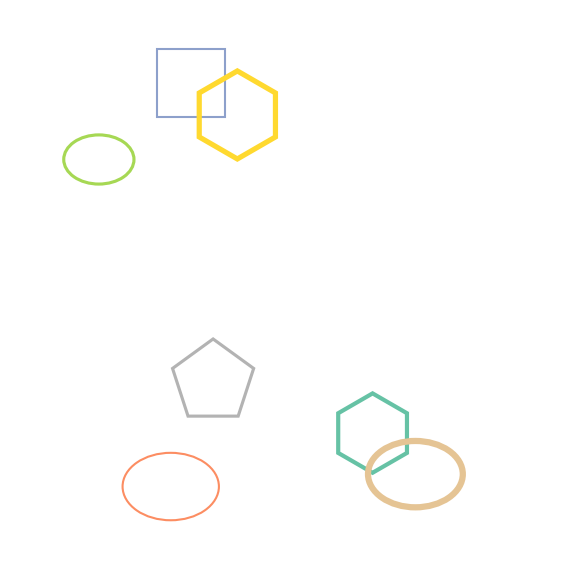[{"shape": "hexagon", "thickness": 2, "radius": 0.34, "center": [0.645, 0.249]}, {"shape": "oval", "thickness": 1, "radius": 0.42, "center": [0.296, 0.157]}, {"shape": "square", "thickness": 1, "radius": 0.3, "center": [0.331, 0.855]}, {"shape": "oval", "thickness": 1.5, "radius": 0.3, "center": [0.171, 0.723]}, {"shape": "hexagon", "thickness": 2.5, "radius": 0.38, "center": [0.411, 0.8]}, {"shape": "oval", "thickness": 3, "radius": 0.41, "center": [0.719, 0.178]}, {"shape": "pentagon", "thickness": 1.5, "radius": 0.37, "center": [0.369, 0.338]}]